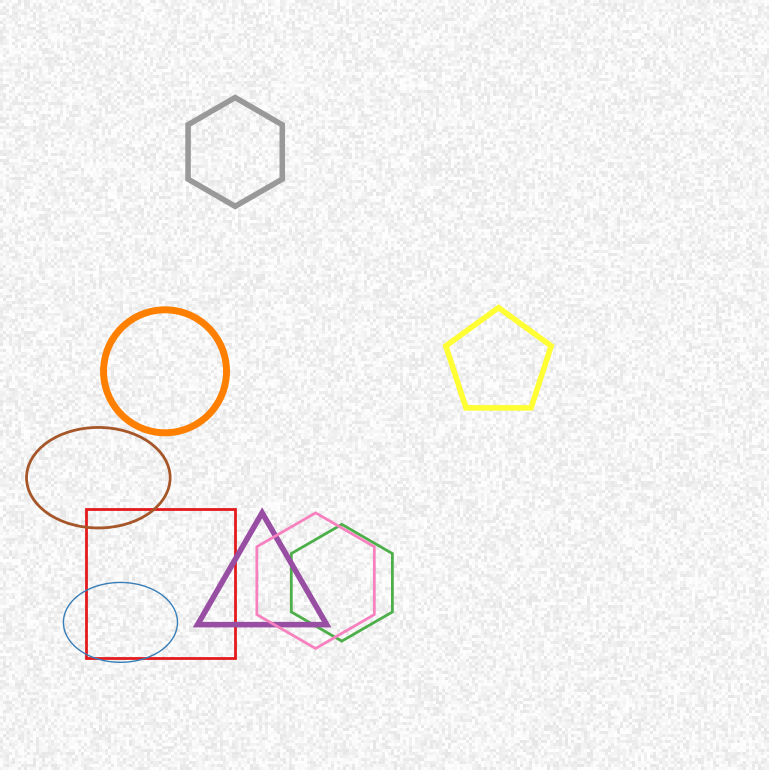[{"shape": "square", "thickness": 1, "radius": 0.49, "center": [0.209, 0.242]}, {"shape": "oval", "thickness": 0.5, "radius": 0.37, "center": [0.156, 0.192]}, {"shape": "hexagon", "thickness": 1, "radius": 0.38, "center": [0.444, 0.243]}, {"shape": "triangle", "thickness": 2, "radius": 0.48, "center": [0.34, 0.237]}, {"shape": "circle", "thickness": 2.5, "radius": 0.4, "center": [0.214, 0.518]}, {"shape": "pentagon", "thickness": 2, "radius": 0.36, "center": [0.647, 0.529]}, {"shape": "oval", "thickness": 1, "radius": 0.47, "center": [0.128, 0.38]}, {"shape": "hexagon", "thickness": 1, "radius": 0.44, "center": [0.41, 0.246]}, {"shape": "hexagon", "thickness": 2, "radius": 0.35, "center": [0.305, 0.803]}]